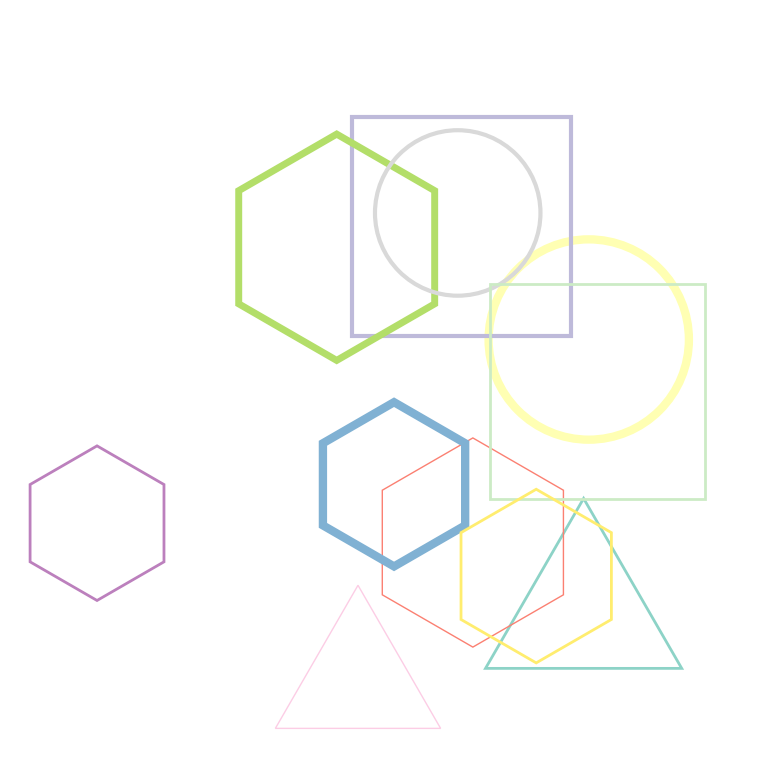[{"shape": "triangle", "thickness": 1, "radius": 0.74, "center": [0.758, 0.206]}, {"shape": "circle", "thickness": 3, "radius": 0.65, "center": [0.765, 0.559]}, {"shape": "square", "thickness": 1.5, "radius": 0.71, "center": [0.6, 0.705]}, {"shape": "hexagon", "thickness": 0.5, "radius": 0.68, "center": [0.614, 0.295]}, {"shape": "hexagon", "thickness": 3, "radius": 0.53, "center": [0.512, 0.371]}, {"shape": "hexagon", "thickness": 2.5, "radius": 0.73, "center": [0.437, 0.679]}, {"shape": "triangle", "thickness": 0.5, "radius": 0.62, "center": [0.465, 0.116]}, {"shape": "circle", "thickness": 1.5, "radius": 0.54, "center": [0.594, 0.723]}, {"shape": "hexagon", "thickness": 1, "radius": 0.5, "center": [0.126, 0.321]}, {"shape": "square", "thickness": 1, "radius": 0.7, "center": [0.776, 0.491]}, {"shape": "hexagon", "thickness": 1, "radius": 0.56, "center": [0.696, 0.252]}]